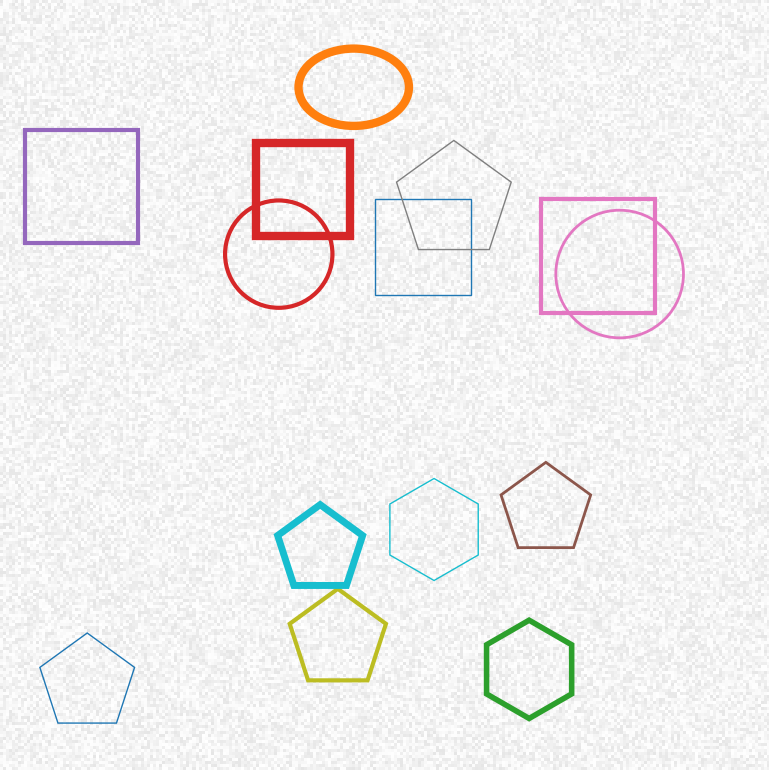[{"shape": "square", "thickness": 0.5, "radius": 0.31, "center": [0.55, 0.679]}, {"shape": "pentagon", "thickness": 0.5, "radius": 0.32, "center": [0.113, 0.113]}, {"shape": "oval", "thickness": 3, "radius": 0.36, "center": [0.459, 0.887]}, {"shape": "hexagon", "thickness": 2, "radius": 0.32, "center": [0.687, 0.131]}, {"shape": "square", "thickness": 3, "radius": 0.3, "center": [0.394, 0.754]}, {"shape": "circle", "thickness": 1.5, "radius": 0.35, "center": [0.362, 0.67]}, {"shape": "square", "thickness": 1.5, "radius": 0.37, "center": [0.105, 0.758]}, {"shape": "pentagon", "thickness": 1, "radius": 0.31, "center": [0.709, 0.338]}, {"shape": "square", "thickness": 1.5, "radius": 0.37, "center": [0.777, 0.667]}, {"shape": "circle", "thickness": 1, "radius": 0.41, "center": [0.805, 0.644]}, {"shape": "pentagon", "thickness": 0.5, "radius": 0.39, "center": [0.589, 0.739]}, {"shape": "pentagon", "thickness": 1.5, "radius": 0.33, "center": [0.439, 0.17]}, {"shape": "hexagon", "thickness": 0.5, "radius": 0.33, "center": [0.564, 0.312]}, {"shape": "pentagon", "thickness": 2.5, "radius": 0.29, "center": [0.416, 0.287]}]